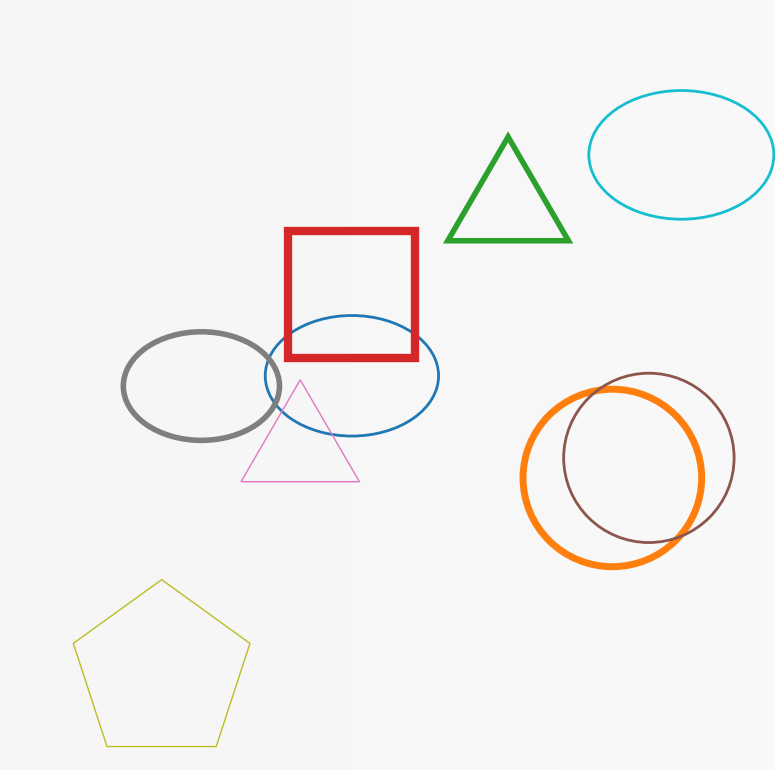[{"shape": "oval", "thickness": 1, "radius": 0.56, "center": [0.454, 0.512]}, {"shape": "circle", "thickness": 2.5, "radius": 0.58, "center": [0.79, 0.379]}, {"shape": "triangle", "thickness": 2, "radius": 0.45, "center": [0.656, 0.732]}, {"shape": "square", "thickness": 3, "radius": 0.41, "center": [0.454, 0.618]}, {"shape": "circle", "thickness": 1, "radius": 0.55, "center": [0.837, 0.405]}, {"shape": "triangle", "thickness": 0.5, "radius": 0.44, "center": [0.387, 0.419]}, {"shape": "oval", "thickness": 2, "radius": 0.5, "center": [0.26, 0.499]}, {"shape": "pentagon", "thickness": 0.5, "radius": 0.6, "center": [0.209, 0.127]}, {"shape": "oval", "thickness": 1, "radius": 0.6, "center": [0.879, 0.799]}]